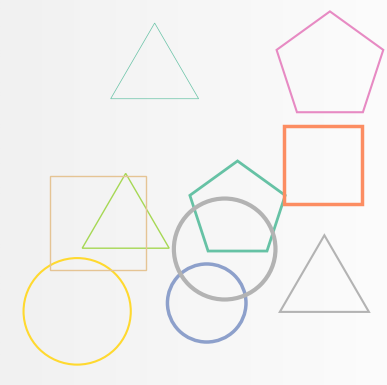[{"shape": "pentagon", "thickness": 2, "radius": 0.65, "center": [0.613, 0.453]}, {"shape": "triangle", "thickness": 0.5, "radius": 0.66, "center": [0.399, 0.809]}, {"shape": "square", "thickness": 2.5, "radius": 0.5, "center": [0.834, 0.572]}, {"shape": "circle", "thickness": 2.5, "radius": 0.51, "center": [0.533, 0.213]}, {"shape": "pentagon", "thickness": 1.5, "radius": 0.72, "center": [0.851, 0.826]}, {"shape": "triangle", "thickness": 1, "radius": 0.65, "center": [0.324, 0.42]}, {"shape": "circle", "thickness": 1.5, "radius": 0.69, "center": [0.199, 0.191]}, {"shape": "square", "thickness": 1, "radius": 0.61, "center": [0.253, 0.421]}, {"shape": "circle", "thickness": 3, "radius": 0.66, "center": [0.58, 0.353]}, {"shape": "triangle", "thickness": 1.5, "radius": 0.66, "center": [0.837, 0.256]}]